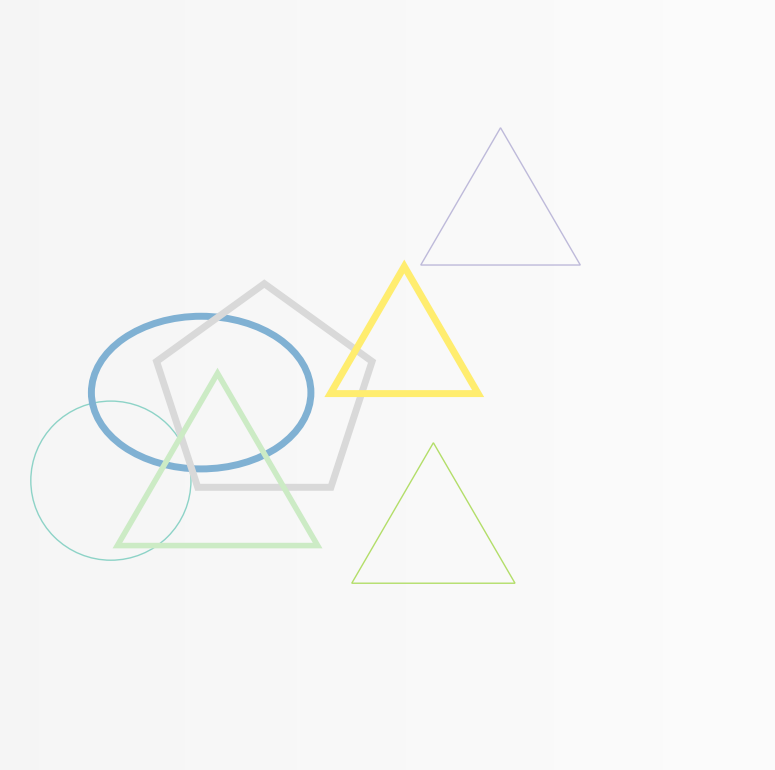[{"shape": "circle", "thickness": 0.5, "radius": 0.52, "center": [0.143, 0.376]}, {"shape": "triangle", "thickness": 0.5, "radius": 0.59, "center": [0.646, 0.715]}, {"shape": "oval", "thickness": 2.5, "radius": 0.71, "center": [0.26, 0.49]}, {"shape": "triangle", "thickness": 0.5, "radius": 0.61, "center": [0.559, 0.303]}, {"shape": "pentagon", "thickness": 2.5, "radius": 0.73, "center": [0.341, 0.485]}, {"shape": "triangle", "thickness": 2, "radius": 0.75, "center": [0.281, 0.366]}, {"shape": "triangle", "thickness": 2.5, "radius": 0.55, "center": [0.522, 0.544]}]